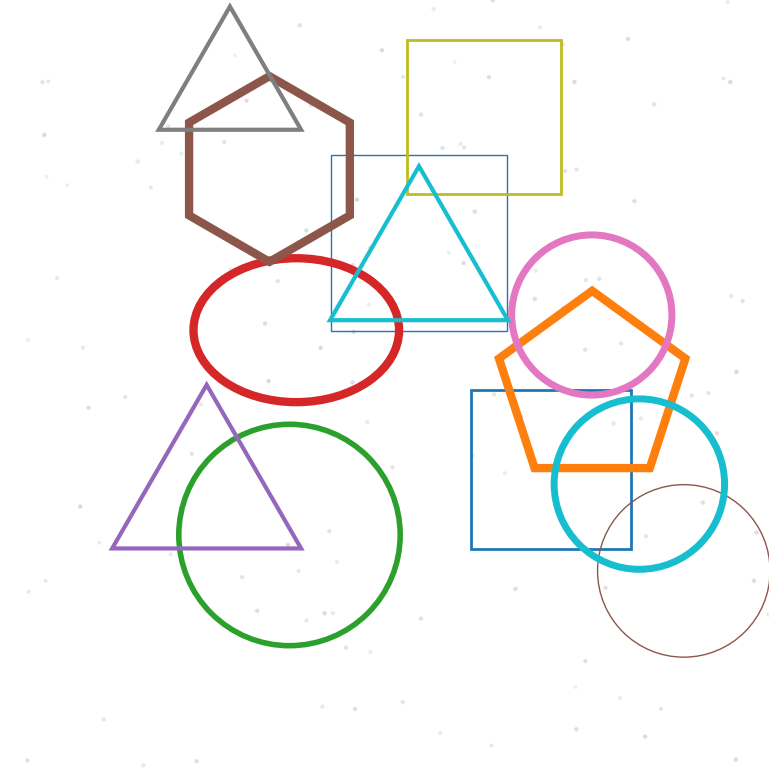[{"shape": "square", "thickness": 0.5, "radius": 0.57, "center": [0.545, 0.684]}, {"shape": "square", "thickness": 1, "radius": 0.52, "center": [0.716, 0.39]}, {"shape": "pentagon", "thickness": 3, "radius": 0.64, "center": [0.769, 0.495]}, {"shape": "circle", "thickness": 2, "radius": 0.72, "center": [0.376, 0.305]}, {"shape": "oval", "thickness": 3, "radius": 0.67, "center": [0.385, 0.571]}, {"shape": "triangle", "thickness": 1.5, "radius": 0.71, "center": [0.268, 0.359]}, {"shape": "circle", "thickness": 0.5, "radius": 0.56, "center": [0.888, 0.259]}, {"shape": "hexagon", "thickness": 3, "radius": 0.6, "center": [0.35, 0.781]}, {"shape": "circle", "thickness": 2.5, "radius": 0.52, "center": [0.769, 0.591]}, {"shape": "triangle", "thickness": 1.5, "radius": 0.53, "center": [0.299, 0.885]}, {"shape": "square", "thickness": 1, "radius": 0.5, "center": [0.629, 0.849]}, {"shape": "triangle", "thickness": 1.5, "radius": 0.67, "center": [0.544, 0.651]}, {"shape": "circle", "thickness": 2.5, "radius": 0.55, "center": [0.83, 0.371]}]